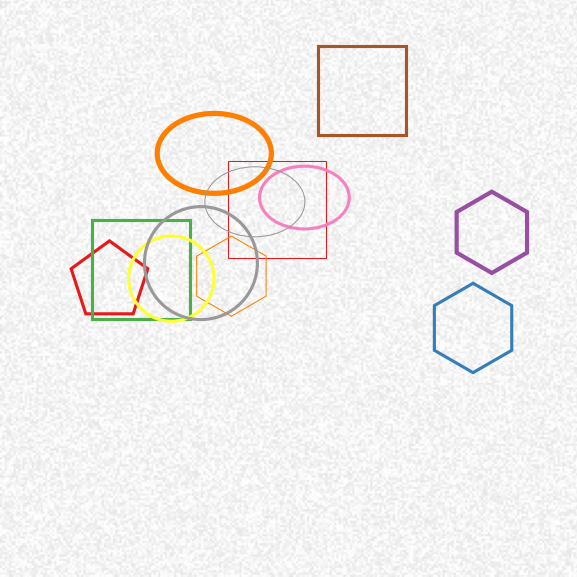[{"shape": "pentagon", "thickness": 1.5, "radius": 0.35, "center": [0.19, 0.512]}, {"shape": "square", "thickness": 0.5, "radius": 0.42, "center": [0.479, 0.636]}, {"shape": "hexagon", "thickness": 1.5, "radius": 0.39, "center": [0.819, 0.431]}, {"shape": "square", "thickness": 1.5, "radius": 0.42, "center": [0.243, 0.532]}, {"shape": "hexagon", "thickness": 2, "radius": 0.35, "center": [0.852, 0.597]}, {"shape": "oval", "thickness": 2.5, "radius": 0.49, "center": [0.371, 0.734]}, {"shape": "hexagon", "thickness": 0.5, "radius": 0.35, "center": [0.401, 0.521]}, {"shape": "circle", "thickness": 1.5, "radius": 0.37, "center": [0.297, 0.517]}, {"shape": "square", "thickness": 1.5, "radius": 0.38, "center": [0.627, 0.843]}, {"shape": "oval", "thickness": 1.5, "radius": 0.39, "center": [0.527, 0.657]}, {"shape": "circle", "thickness": 1.5, "radius": 0.49, "center": [0.348, 0.544]}, {"shape": "oval", "thickness": 0.5, "radius": 0.43, "center": [0.441, 0.65]}]